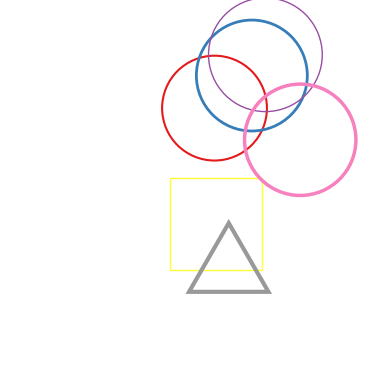[{"shape": "circle", "thickness": 1.5, "radius": 0.68, "center": [0.557, 0.719]}, {"shape": "circle", "thickness": 2, "radius": 0.72, "center": [0.654, 0.804]}, {"shape": "circle", "thickness": 1, "radius": 0.74, "center": [0.689, 0.858]}, {"shape": "square", "thickness": 1, "radius": 0.6, "center": [0.56, 0.417]}, {"shape": "circle", "thickness": 2.5, "radius": 0.72, "center": [0.78, 0.637]}, {"shape": "triangle", "thickness": 3, "radius": 0.6, "center": [0.594, 0.302]}]